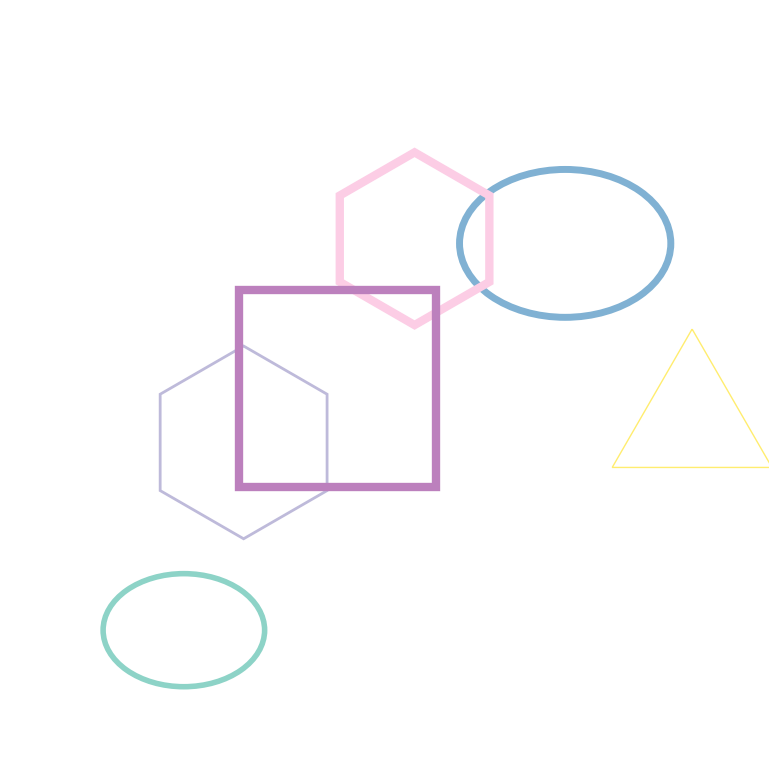[{"shape": "oval", "thickness": 2, "radius": 0.52, "center": [0.239, 0.182]}, {"shape": "hexagon", "thickness": 1, "radius": 0.63, "center": [0.316, 0.425]}, {"shape": "oval", "thickness": 2.5, "radius": 0.69, "center": [0.734, 0.684]}, {"shape": "hexagon", "thickness": 3, "radius": 0.56, "center": [0.538, 0.69]}, {"shape": "square", "thickness": 3, "radius": 0.64, "center": [0.439, 0.496]}, {"shape": "triangle", "thickness": 0.5, "radius": 0.6, "center": [0.899, 0.453]}]